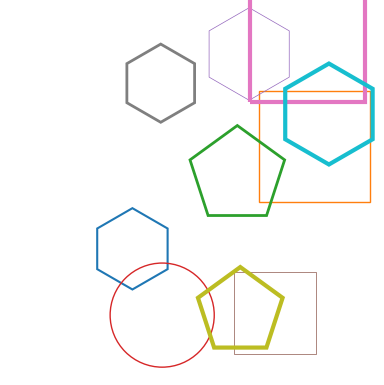[{"shape": "hexagon", "thickness": 1.5, "radius": 0.53, "center": [0.344, 0.354]}, {"shape": "square", "thickness": 1, "radius": 0.72, "center": [0.817, 0.619]}, {"shape": "pentagon", "thickness": 2, "radius": 0.65, "center": [0.616, 0.545]}, {"shape": "circle", "thickness": 1, "radius": 0.68, "center": [0.421, 0.182]}, {"shape": "hexagon", "thickness": 0.5, "radius": 0.6, "center": [0.647, 0.86]}, {"shape": "square", "thickness": 0.5, "radius": 0.53, "center": [0.714, 0.188]}, {"shape": "square", "thickness": 3, "radius": 0.75, "center": [0.798, 0.884]}, {"shape": "hexagon", "thickness": 2, "radius": 0.51, "center": [0.418, 0.784]}, {"shape": "pentagon", "thickness": 3, "radius": 0.58, "center": [0.624, 0.191]}, {"shape": "hexagon", "thickness": 3, "radius": 0.66, "center": [0.854, 0.704]}]